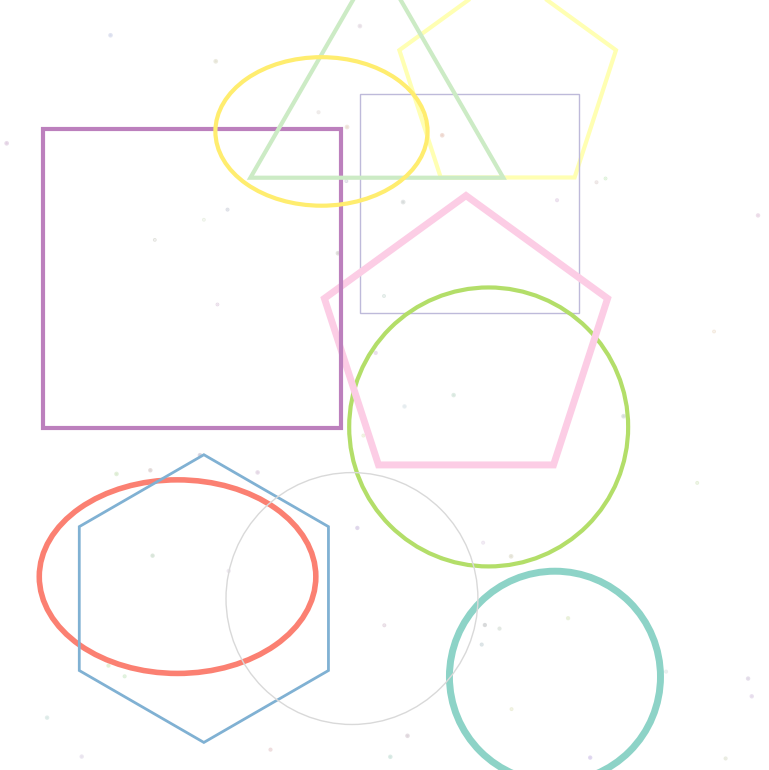[{"shape": "circle", "thickness": 2.5, "radius": 0.69, "center": [0.721, 0.121]}, {"shape": "pentagon", "thickness": 1.5, "radius": 0.74, "center": [0.659, 0.889]}, {"shape": "square", "thickness": 0.5, "radius": 0.71, "center": [0.61, 0.736]}, {"shape": "oval", "thickness": 2, "radius": 0.9, "center": [0.231, 0.251]}, {"shape": "hexagon", "thickness": 1, "radius": 0.93, "center": [0.265, 0.223]}, {"shape": "circle", "thickness": 1.5, "radius": 0.91, "center": [0.635, 0.446]}, {"shape": "pentagon", "thickness": 2.5, "radius": 0.97, "center": [0.605, 0.553]}, {"shape": "circle", "thickness": 0.5, "radius": 0.82, "center": [0.457, 0.223]}, {"shape": "square", "thickness": 1.5, "radius": 0.97, "center": [0.249, 0.638]}, {"shape": "triangle", "thickness": 1.5, "radius": 0.95, "center": [0.489, 0.864]}, {"shape": "oval", "thickness": 1.5, "radius": 0.69, "center": [0.417, 0.829]}]